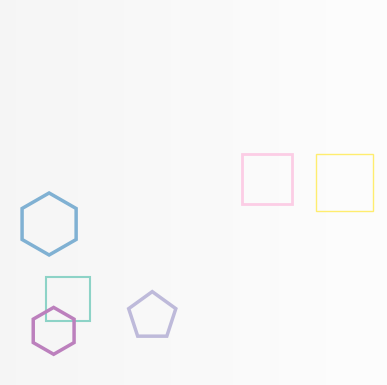[{"shape": "square", "thickness": 1.5, "radius": 0.29, "center": [0.176, 0.224]}, {"shape": "pentagon", "thickness": 2.5, "radius": 0.32, "center": [0.393, 0.179]}, {"shape": "hexagon", "thickness": 2.5, "radius": 0.4, "center": [0.127, 0.418]}, {"shape": "square", "thickness": 2, "radius": 0.32, "center": [0.689, 0.534]}, {"shape": "hexagon", "thickness": 2.5, "radius": 0.3, "center": [0.138, 0.141]}, {"shape": "square", "thickness": 1, "radius": 0.37, "center": [0.888, 0.527]}]